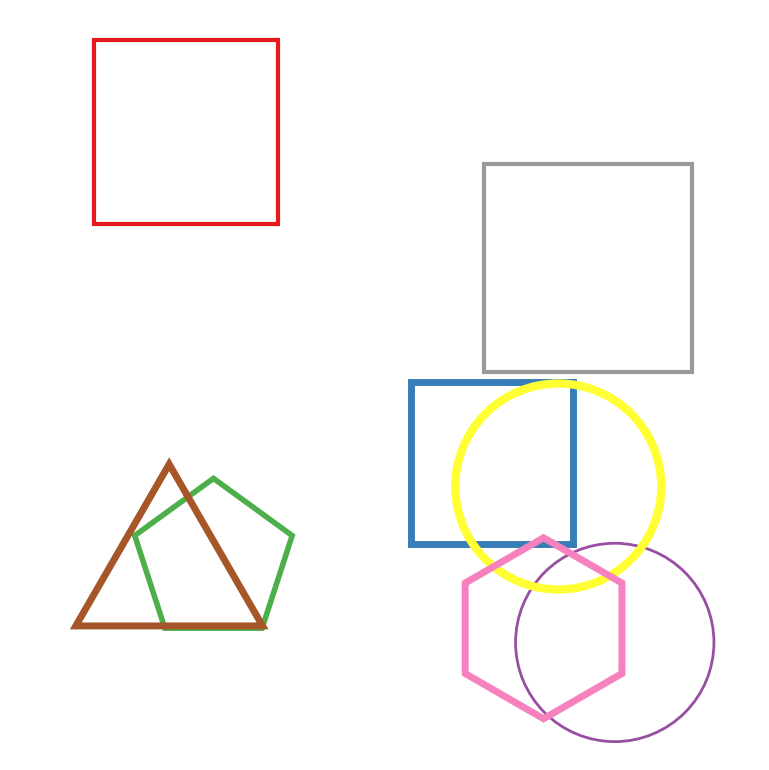[{"shape": "square", "thickness": 1.5, "radius": 0.6, "center": [0.242, 0.829]}, {"shape": "square", "thickness": 2.5, "radius": 0.53, "center": [0.639, 0.398]}, {"shape": "pentagon", "thickness": 2, "radius": 0.54, "center": [0.277, 0.271]}, {"shape": "circle", "thickness": 1, "radius": 0.64, "center": [0.798, 0.166]}, {"shape": "circle", "thickness": 3, "radius": 0.67, "center": [0.725, 0.368]}, {"shape": "triangle", "thickness": 2.5, "radius": 0.7, "center": [0.22, 0.257]}, {"shape": "hexagon", "thickness": 2.5, "radius": 0.59, "center": [0.706, 0.184]}, {"shape": "square", "thickness": 1.5, "radius": 0.68, "center": [0.764, 0.652]}]